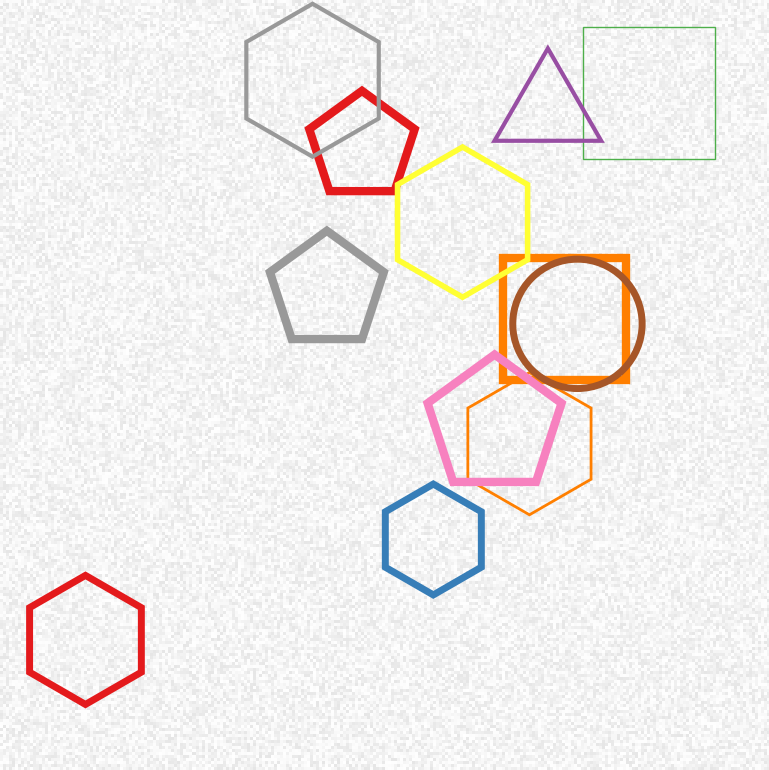[{"shape": "hexagon", "thickness": 2.5, "radius": 0.42, "center": [0.111, 0.169]}, {"shape": "pentagon", "thickness": 3, "radius": 0.36, "center": [0.47, 0.81]}, {"shape": "hexagon", "thickness": 2.5, "radius": 0.36, "center": [0.563, 0.299]}, {"shape": "square", "thickness": 0.5, "radius": 0.43, "center": [0.843, 0.879]}, {"shape": "triangle", "thickness": 1.5, "radius": 0.4, "center": [0.712, 0.857]}, {"shape": "hexagon", "thickness": 1, "radius": 0.46, "center": [0.688, 0.424]}, {"shape": "square", "thickness": 3, "radius": 0.4, "center": [0.733, 0.586]}, {"shape": "hexagon", "thickness": 2, "radius": 0.49, "center": [0.601, 0.712]}, {"shape": "circle", "thickness": 2.5, "radius": 0.42, "center": [0.75, 0.579]}, {"shape": "pentagon", "thickness": 3, "radius": 0.46, "center": [0.642, 0.448]}, {"shape": "pentagon", "thickness": 3, "radius": 0.39, "center": [0.425, 0.623]}, {"shape": "hexagon", "thickness": 1.5, "radius": 0.5, "center": [0.406, 0.896]}]